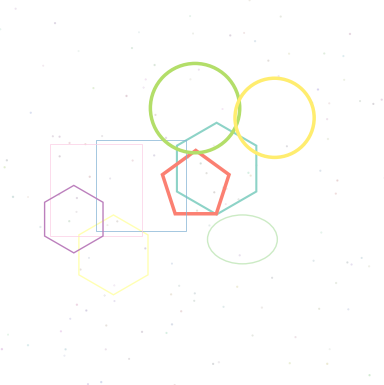[{"shape": "hexagon", "thickness": 1.5, "radius": 0.6, "center": [0.563, 0.562]}, {"shape": "hexagon", "thickness": 1, "radius": 0.52, "center": [0.295, 0.338]}, {"shape": "pentagon", "thickness": 2.5, "radius": 0.45, "center": [0.508, 0.518]}, {"shape": "square", "thickness": 0.5, "radius": 0.59, "center": [0.367, 0.518]}, {"shape": "circle", "thickness": 2.5, "radius": 0.58, "center": [0.507, 0.719]}, {"shape": "square", "thickness": 0.5, "radius": 0.6, "center": [0.25, 0.507]}, {"shape": "hexagon", "thickness": 1, "radius": 0.44, "center": [0.192, 0.431]}, {"shape": "oval", "thickness": 1, "radius": 0.45, "center": [0.63, 0.378]}, {"shape": "circle", "thickness": 2.5, "radius": 0.51, "center": [0.713, 0.694]}]